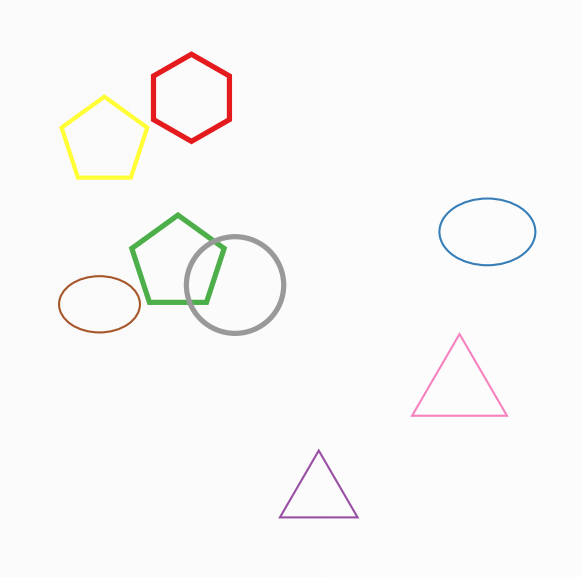[{"shape": "hexagon", "thickness": 2.5, "radius": 0.38, "center": [0.329, 0.83]}, {"shape": "oval", "thickness": 1, "radius": 0.41, "center": [0.839, 0.598]}, {"shape": "pentagon", "thickness": 2.5, "radius": 0.42, "center": [0.306, 0.543]}, {"shape": "triangle", "thickness": 1, "radius": 0.39, "center": [0.548, 0.142]}, {"shape": "pentagon", "thickness": 2, "radius": 0.39, "center": [0.18, 0.754]}, {"shape": "oval", "thickness": 1, "radius": 0.35, "center": [0.171, 0.472]}, {"shape": "triangle", "thickness": 1, "radius": 0.47, "center": [0.791, 0.326]}, {"shape": "circle", "thickness": 2.5, "radius": 0.42, "center": [0.404, 0.506]}]